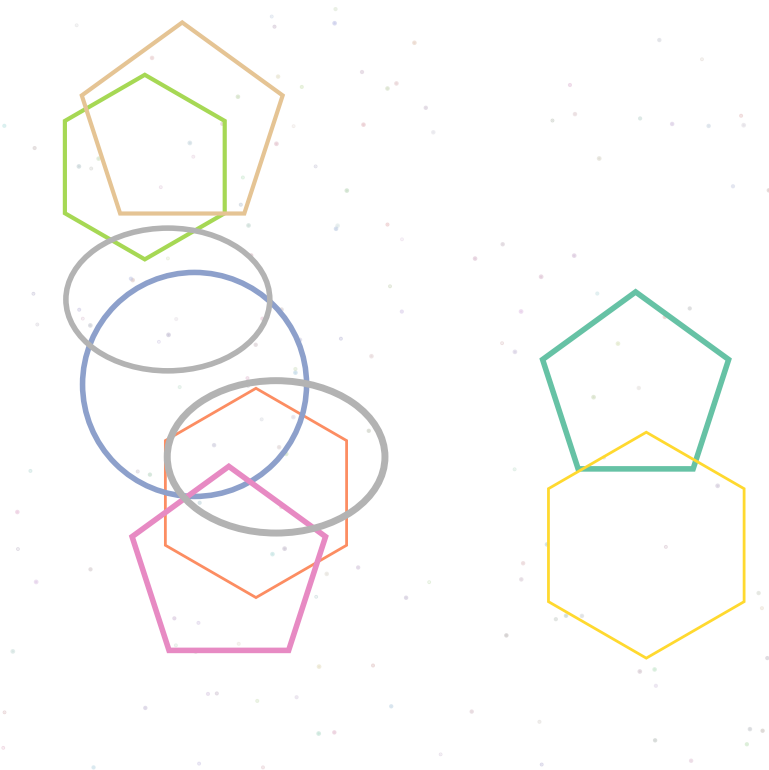[{"shape": "pentagon", "thickness": 2, "radius": 0.64, "center": [0.825, 0.494]}, {"shape": "hexagon", "thickness": 1, "radius": 0.68, "center": [0.332, 0.36]}, {"shape": "circle", "thickness": 2, "radius": 0.73, "center": [0.253, 0.501]}, {"shape": "pentagon", "thickness": 2, "radius": 0.66, "center": [0.297, 0.262]}, {"shape": "hexagon", "thickness": 1.5, "radius": 0.6, "center": [0.188, 0.783]}, {"shape": "hexagon", "thickness": 1, "radius": 0.73, "center": [0.839, 0.292]}, {"shape": "pentagon", "thickness": 1.5, "radius": 0.69, "center": [0.237, 0.834]}, {"shape": "oval", "thickness": 2.5, "radius": 0.71, "center": [0.359, 0.407]}, {"shape": "oval", "thickness": 2, "radius": 0.66, "center": [0.218, 0.611]}]